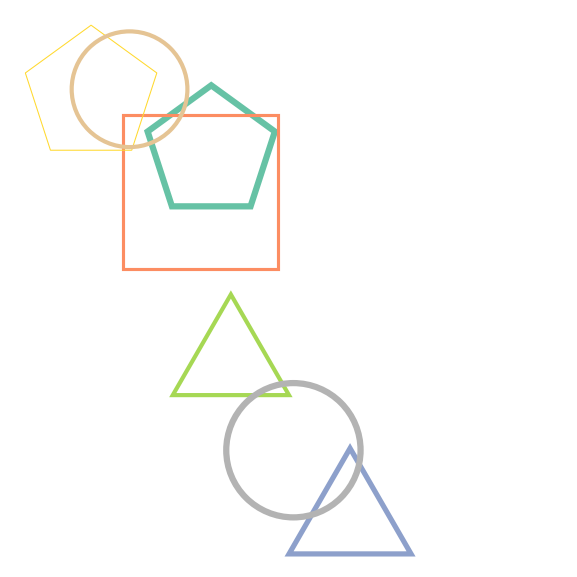[{"shape": "pentagon", "thickness": 3, "radius": 0.58, "center": [0.366, 0.736]}, {"shape": "square", "thickness": 1.5, "radius": 0.67, "center": [0.347, 0.667]}, {"shape": "triangle", "thickness": 2.5, "radius": 0.61, "center": [0.606, 0.101]}, {"shape": "triangle", "thickness": 2, "radius": 0.58, "center": [0.4, 0.373]}, {"shape": "pentagon", "thickness": 0.5, "radius": 0.6, "center": [0.158, 0.836]}, {"shape": "circle", "thickness": 2, "radius": 0.5, "center": [0.224, 0.845]}, {"shape": "circle", "thickness": 3, "radius": 0.58, "center": [0.508, 0.22]}]